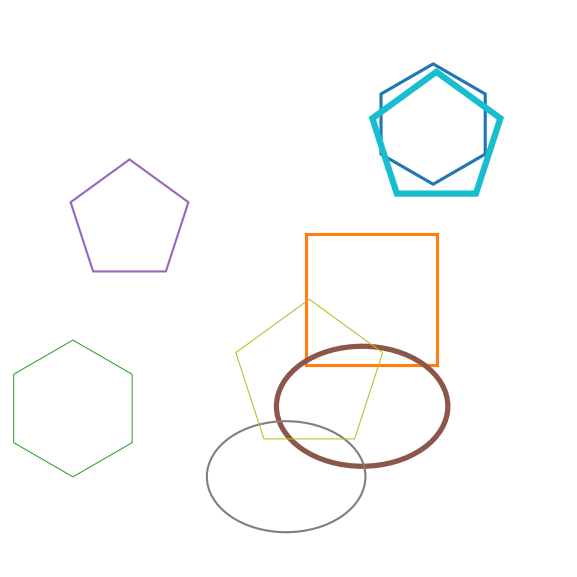[{"shape": "hexagon", "thickness": 1.5, "radius": 0.52, "center": [0.75, 0.784]}, {"shape": "square", "thickness": 1.5, "radius": 0.57, "center": [0.643, 0.48]}, {"shape": "hexagon", "thickness": 0.5, "radius": 0.59, "center": [0.126, 0.292]}, {"shape": "pentagon", "thickness": 1, "radius": 0.54, "center": [0.224, 0.616]}, {"shape": "oval", "thickness": 2.5, "radius": 0.74, "center": [0.627, 0.296]}, {"shape": "oval", "thickness": 1, "radius": 0.69, "center": [0.496, 0.174]}, {"shape": "pentagon", "thickness": 0.5, "radius": 0.67, "center": [0.535, 0.347]}, {"shape": "pentagon", "thickness": 3, "radius": 0.58, "center": [0.756, 0.758]}]